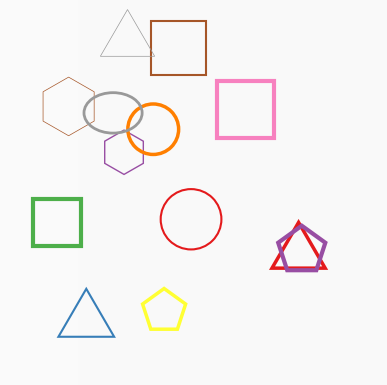[{"shape": "triangle", "thickness": 2.5, "radius": 0.4, "center": [0.771, 0.343]}, {"shape": "circle", "thickness": 1.5, "radius": 0.39, "center": [0.493, 0.43]}, {"shape": "triangle", "thickness": 1.5, "radius": 0.42, "center": [0.223, 0.167]}, {"shape": "square", "thickness": 3, "radius": 0.31, "center": [0.147, 0.423]}, {"shape": "pentagon", "thickness": 3, "radius": 0.32, "center": [0.779, 0.35]}, {"shape": "hexagon", "thickness": 1, "radius": 0.29, "center": [0.32, 0.605]}, {"shape": "circle", "thickness": 2.5, "radius": 0.33, "center": [0.395, 0.664]}, {"shape": "pentagon", "thickness": 2.5, "radius": 0.29, "center": [0.424, 0.192]}, {"shape": "square", "thickness": 1.5, "radius": 0.36, "center": [0.461, 0.875]}, {"shape": "hexagon", "thickness": 0.5, "radius": 0.38, "center": [0.177, 0.724]}, {"shape": "square", "thickness": 3, "radius": 0.37, "center": [0.633, 0.716]}, {"shape": "oval", "thickness": 2, "radius": 0.38, "center": [0.292, 0.707]}, {"shape": "triangle", "thickness": 0.5, "radius": 0.4, "center": [0.329, 0.894]}]